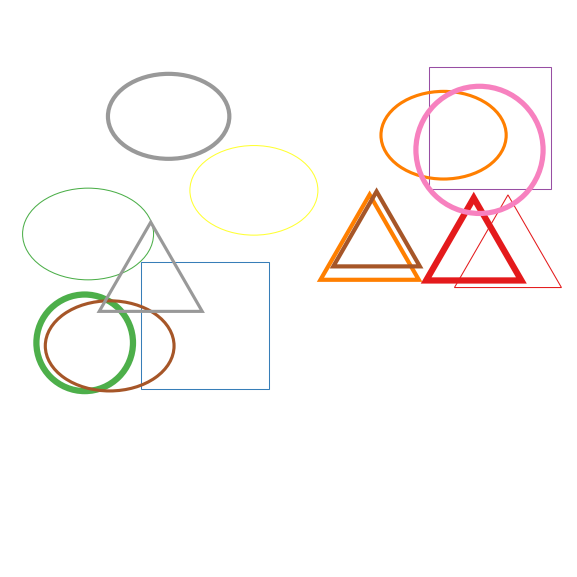[{"shape": "triangle", "thickness": 0.5, "radius": 0.53, "center": [0.88, 0.555]}, {"shape": "triangle", "thickness": 3, "radius": 0.48, "center": [0.82, 0.561]}, {"shape": "square", "thickness": 0.5, "radius": 0.55, "center": [0.355, 0.435]}, {"shape": "circle", "thickness": 3, "radius": 0.42, "center": [0.147, 0.406]}, {"shape": "oval", "thickness": 0.5, "radius": 0.57, "center": [0.152, 0.594]}, {"shape": "square", "thickness": 0.5, "radius": 0.53, "center": [0.848, 0.777]}, {"shape": "triangle", "thickness": 2, "radius": 0.49, "center": [0.64, 0.564]}, {"shape": "oval", "thickness": 1.5, "radius": 0.54, "center": [0.768, 0.765]}, {"shape": "oval", "thickness": 0.5, "radius": 0.55, "center": [0.44, 0.67]}, {"shape": "oval", "thickness": 1.5, "radius": 0.56, "center": [0.19, 0.4]}, {"shape": "triangle", "thickness": 2, "radius": 0.43, "center": [0.652, 0.581]}, {"shape": "circle", "thickness": 2.5, "radius": 0.55, "center": [0.83, 0.74]}, {"shape": "triangle", "thickness": 1.5, "radius": 0.51, "center": [0.261, 0.511]}, {"shape": "oval", "thickness": 2, "radius": 0.53, "center": [0.292, 0.798]}]